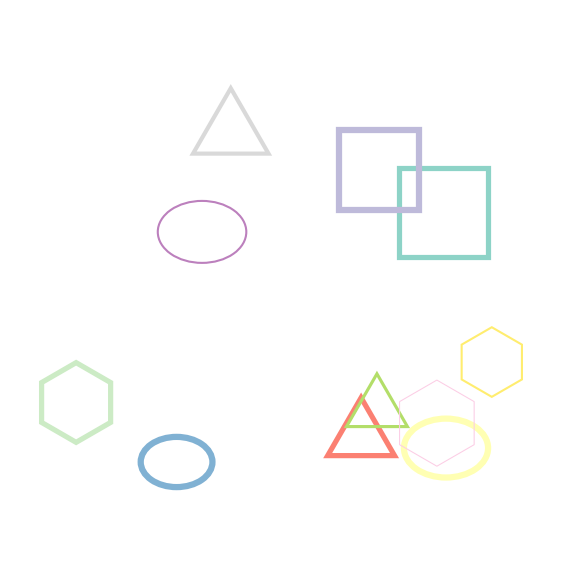[{"shape": "square", "thickness": 2.5, "radius": 0.39, "center": [0.767, 0.632]}, {"shape": "oval", "thickness": 3, "radius": 0.36, "center": [0.772, 0.223]}, {"shape": "square", "thickness": 3, "radius": 0.35, "center": [0.657, 0.705]}, {"shape": "triangle", "thickness": 2.5, "radius": 0.33, "center": [0.625, 0.244]}, {"shape": "oval", "thickness": 3, "radius": 0.31, "center": [0.306, 0.199]}, {"shape": "triangle", "thickness": 1.5, "radius": 0.3, "center": [0.653, 0.291]}, {"shape": "hexagon", "thickness": 0.5, "radius": 0.37, "center": [0.756, 0.266]}, {"shape": "triangle", "thickness": 2, "radius": 0.38, "center": [0.4, 0.771]}, {"shape": "oval", "thickness": 1, "radius": 0.38, "center": [0.35, 0.598]}, {"shape": "hexagon", "thickness": 2.5, "radius": 0.35, "center": [0.132, 0.302]}, {"shape": "hexagon", "thickness": 1, "radius": 0.3, "center": [0.852, 0.372]}]